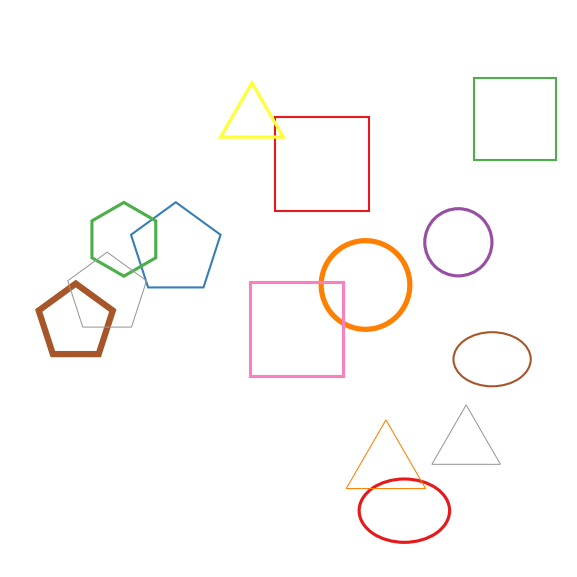[{"shape": "square", "thickness": 1, "radius": 0.41, "center": [0.557, 0.715]}, {"shape": "oval", "thickness": 1.5, "radius": 0.39, "center": [0.7, 0.115]}, {"shape": "pentagon", "thickness": 1, "radius": 0.41, "center": [0.304, 0.567]}, {"shape": "square", "thickness": 1, "radius": 0.36, "center": [0.891, 0.793]}, {"shape": "hexagon", "thickness": 1.5, "radius": 0.32, "center": [0.214, 0.585]}, {"shape": "circle", "thickness": 1.5, "radius": 0.29, "center": [0.794, 0.58]}, {"shape": "triangle", "thickness": 0.5, "radius": 0.4, "center": [0.668, 0.193]}, {"shape": "circle", "thickness": 2.5, "radius": 0.38, "center": [0.633, 0.506]}, {"shape": "triangle", "thickness": 1.5, "radius": 0.31, "center": [0.436, 0.793]}, {"shape": "pentagon", "thickness": 3, "radius": 0.34, "center": [0.131, 0.441]}, {"shape": "oval", "thickness": 1, "radius": 0.33, "center": [0.852, 0.377]}, {"shape": "square", "thickness": 1.5, "radius": 0.4, "center": [0.513, 0.429]}, {"shape": "triangle", "thickness": 0.5, "radius": 0.34, "center": [0.807, 0.229]}, {"shape": "pentagon", "thickness": 0.5, "radius": 0.36, "center": [0.186, 0.491]}]